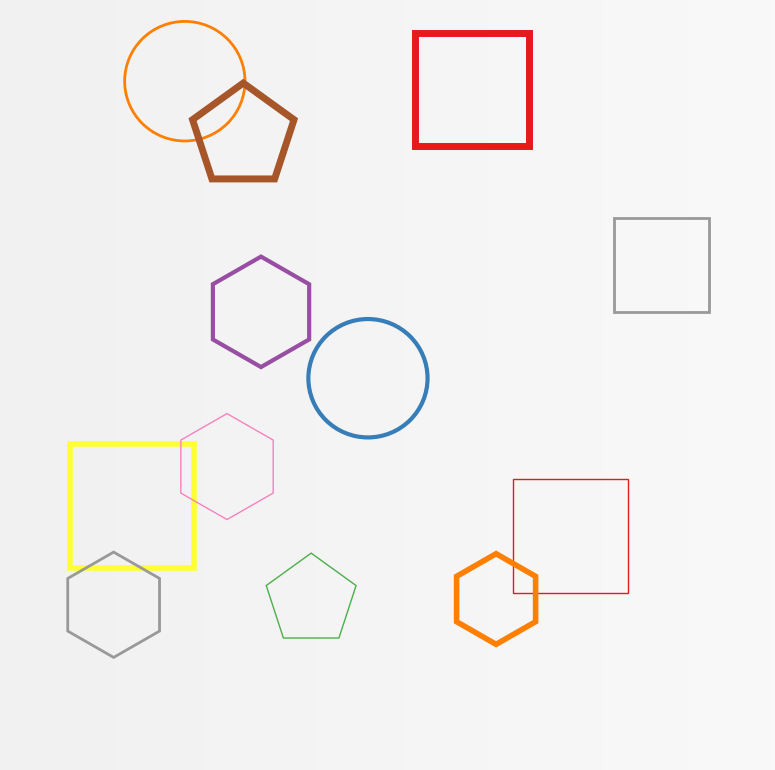[{"shape": "square", "thickness": 2.5, "radius": 0.37, "center": [0.609, 0.884]}, {"shape": "square", "thickness": 0.5, "radius": 0.37, "center": [0.736, 0.304]}, {"shape": "circle", "thickness": 1.5, "radius": 0.38, "center": [0.475, 0.509]}, {"shape": "pentagon", "thickness": 0.5, "radius": 0.3, "center": [0.402, 0.221]}, {"shape": "hexagon", "thickness": 1.5, "radius": 0.36, "center": [0.337, 0.595]}, {"shape": "circle", "thickness": 1, "radius": 0.39, "center": [0.238, 0.895]}, {"shape": "hexagon", "thickness": 2, "radius": 0.29, "center": [0.64, 0.222]}, {"shape": "square", "thickness": 2, "radius": 0.4, "center": [0.17, 0.343]}, {"shape": "pentagon", "thickness": 2.5, "radius": 0.34, "center": [0.314, 0.823]}, {"shape": "hexagon", "thickness": 0.5, "radius": 0.34, "center": [0.293, 0.394]}, {"shape": "square", "thickness": 1, "radius": 0.31, "center": [0.854, 0.656]}, {"shape": "hexagon", "thickness": 1, "radius": 0.34, "center": [0.147, 0.215]}]